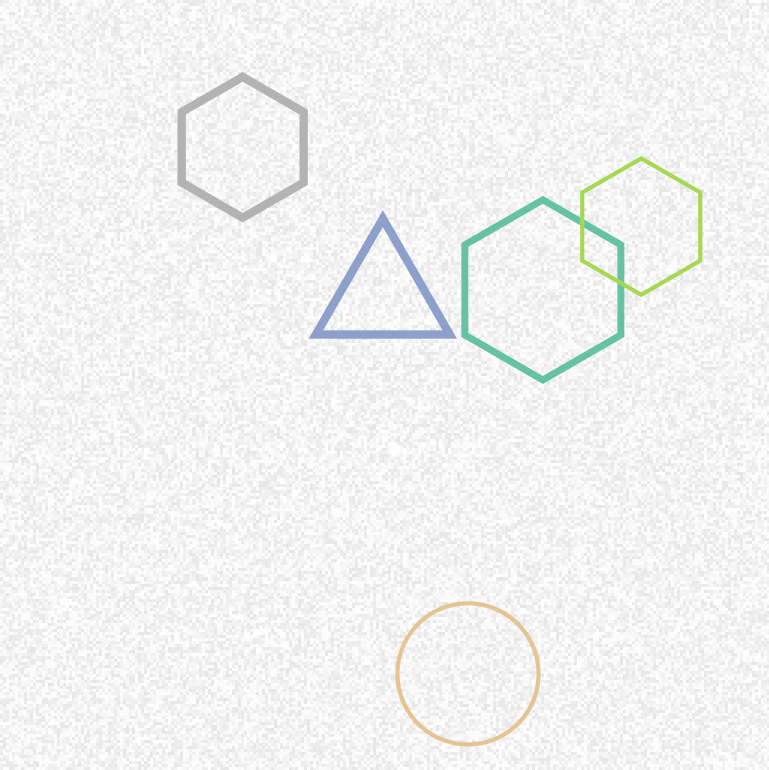[{"shape": "hexagon", "thickness": 2.5, "radius": 0.58, "center": [0.705, 0.624]}, {"shape": "triangle", "thickness": 3, "radius": 0.5, "center": [0.497, 0.616]}, {"shape": "hexagon", "thickness": 1.5, "radius": 0.44, "center": [0.833, 0.706]}, {"shape": "circle", "thickness": 1.5, "radius": 0.46, "center": [0.608, 0.125]}, {"shape": "hexagon", "thickness": 3, "radius": 0.46, "center": [0.315, 0.809]}]